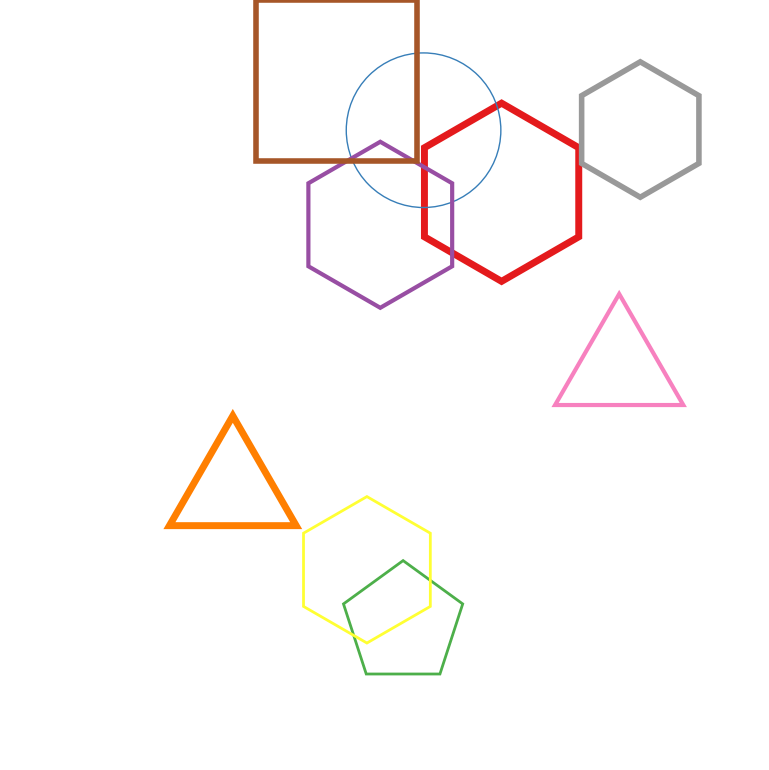[{"shape": "hexagon", "thickness": 2.5, "radius": 0.58, "center": [0.651, 0.75]}, {"shape": "circle", "thickness": 0.5, "radius": 0.5, "center": [0.55, 0.831]}, {"shape": "pentagon", "thickness": 1, "radius": 0.41, "center": [0.523, 0.191]}, {"shape": "hexagon", "thickness": 1.5, "radius": 0.54, "center": [0.494, 0.708]}, {"shape": "triangle", "thickness": 2.5, "radius": 0.48, "center": [0.302, 0.365]}, {"shape": "hexagon", "thickness": 1, "radius": 0.48, "center": [0.477, 0.26]}, {"shape": "square", "thickness": 2, "radius": 0.52, "center": [0.437, 0.896]}, {"shape": "triangle", "thickness": 1.5, "radius": 0.48, "center": [0.804, 0.522]}, {"shape": "hexagon", "thickness": 2, "radius": 0.44, "center": [0.832, 0.832]}]